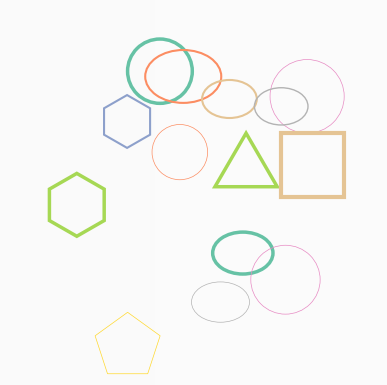[{"shape": "circle", "thickness": 2.5, "radius": 0.42, "center": [0.413, 0.815]}, {"shape": "oval", "thickness": 2.5, "radius": 0.39, "center": [0.627, 0.343]}, {"shape": "oval", "thickness": 1.5, "radius": 0.49, "center": [0.473, 0.801]}, {"shape": "circle", "thickness": 0.5, "radius": 0.36, "center": [0.464, 0.605]}, {"shape": "hexagon", "thickness": 1.5, "radius": 0.34, "center": [0.328, 0.684]}, {"shape": "circle", "thickness": 0.5, "radius": 0.48, "center": [0.793, 0.75]}, {"shape": "circle", "thickness": 0.5, "radius": 0.45, "center": [0.737, 0.274]}, {"shape": "hexagon", "thickness": 2.5, "radius": 0.41, "center": [0.198, 0.468]}, {"shape": "triangle", "thickness": 2.5, "radius": 0.46, "center": [0.635, 0.561]}, {"shape": "pentagon", "thickness": 0.5, "radius": 0.44, "center": [0.329, 0.101]}, {"shape": "square", "thickness": 3, "radius": 0.41, "center": [0.806, 0.571]}, {"shape": "oval", "thickness": 1.5, "radius": 0.35, "center": [0.592, 0.743]}, {"shape": "oval", "thickness": 1, "radius": 0.35, "center": [0.726, 0.724]}, {"shape": "oval", "thickness": 0.5, "radius": 0.37, "center": [0.569, 0.215]}]